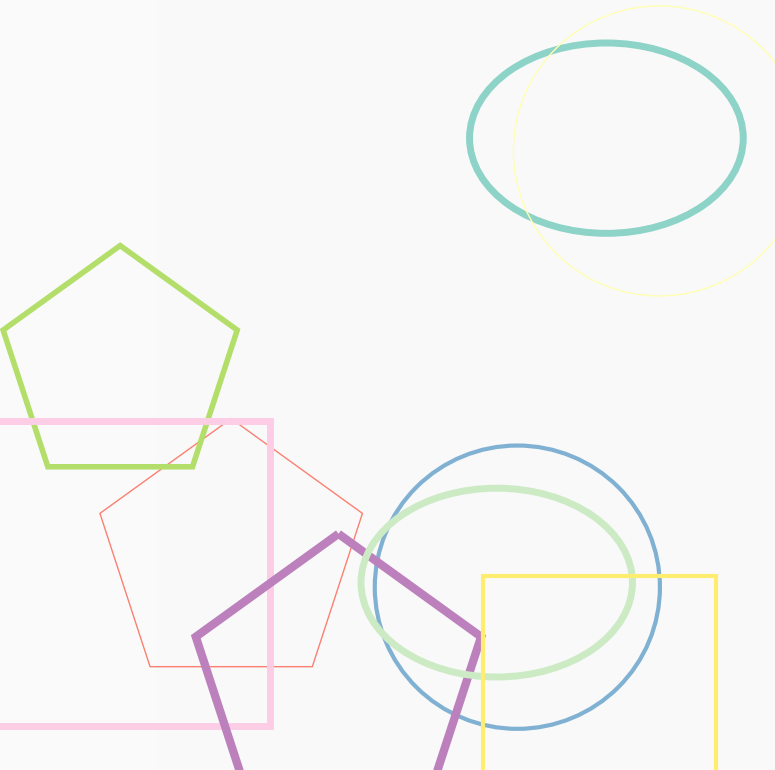[{"shape": "oval", "thickness": 2.5, "radius": 0.88, "center": [0.782, 0.821]}, {"shape": "circle", "thickness": 0.5, "radius": 0.94, "center": [0.851, 0.804]}, {"shape": "pentagon", "thickness": 0.5, "radius": 0.89, "center": [0.298, 0.278]}, {"shape": "circle", "thickness": 1.5, "radius": 0.92, "center": [0.668, 0.237]}, {"shape": "pentagon", "thickness": 2, "radius": 0.79, "center": [0.155, 0.522]}, {"shape": "square", "thickness": 2.5, "radius": 0.99, "center": [0.15, 0.255]}, {"shape": "pentagon", "thickness": 3, "radius": 0.97, "center": [0.437, 0.113]}, {"shape": "oval", "thickness": 2.5, "radius": 0.88, "center": [0.641, 0.243]}, {"shape": "square", "thickness": 1.5, "radius": 0.75, "center": [0.773, 0.102]}]